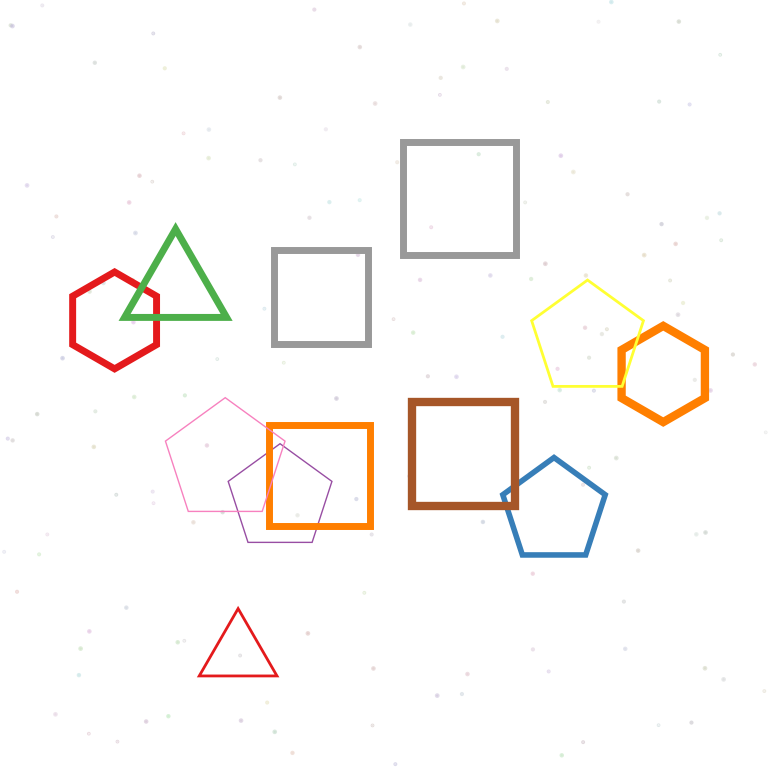[{"shape": "hexagon", "thickness": 2.5, "radius": 0.31, "center": [0.149, 0.584]}, {"shape": "triangle", "thickness": 1, "radius": 0.29, "center": [0.309, 0.151]}, {"shape": "pentagon", "thickness": 2, "radius": 0.35, "center": [0.72, 0.336]}, {"shape": "triangle", "thickness": 2.5, "radius": 0.38, "center": [0.228, 0.626]}, {"shape": "pentagon", "thickness": 0.5, "radius": 0.35, "center": [0.364, 0.353]}, {"shape": "square", "thickness": 2.5, "radius": 0.33, "center": [0.415, 0.382]}, {"shape": "hexagon", "thickness": 3, "radius": 0.31, "center": [0.861, 0.514]}, {"shape": "pentagon", "thickness": 1, "radius": 0.38, "center": [0.763, 0.56]}, {"shape": "square", "thickness": 3, "radius": 0.34, "center": [0.602, 0.41]}, {"shape": "pentagon", "thickness": 0.5, "radius": 0.41, "center": [0.293, 0.402]}, {"shape": "square", "thickness": 2.5, "radius": 0.37, "center": [0.596, 0.743]}, {"shape": "square", "thickness": 2.5, "radius": 0.31, "center": [0.417, 0.614]}]